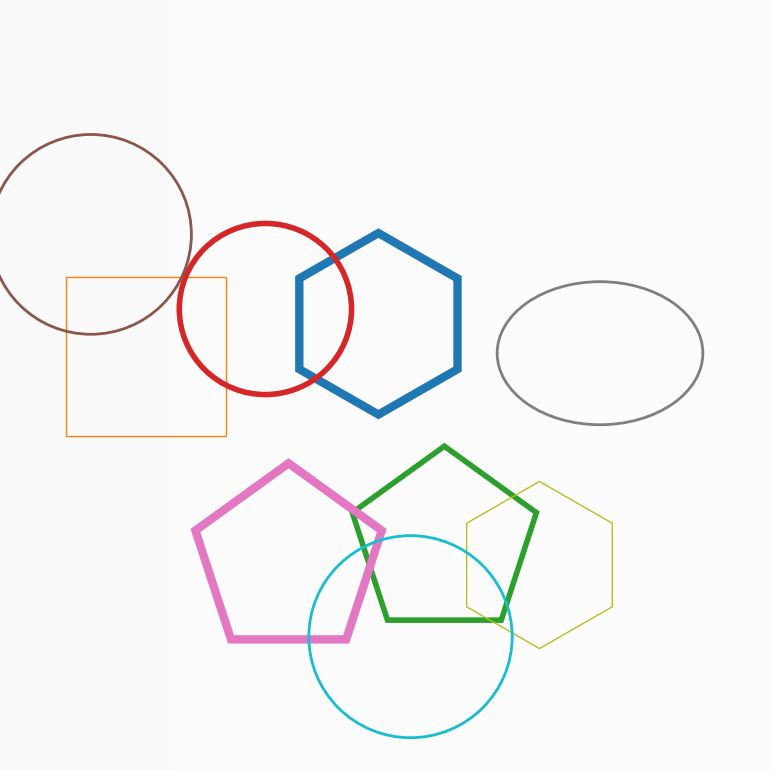[{"shape": "hexagon", "thickness": 3, "radius": 0.59, "center": [0.488, 0.579]}, {"shape": "square", "thickness": 0.5, "radius": 0.52, "center": [0.188, 0.537]}, {"shape": "pentagon", "thickness": 2, "radius": 0.62, "center": [0.573, 0.296]}, {"shape": "circle", "thickness": 2, "radius": 0.56, "center": [0.342, 0.599]}, {"shape": "circle", "thickness": 1, "radius": 0.65, "center": [0.117, 0.696]}, {"shape": "pentagon", "thickness": 3, "radius": 0.63, "center": [0.372, 0.272]}, {"shape": "oval", "thickness": 1, "radius": 0.66, "center": [0.774, 0.541]}, {"shape": "hexagon", "thickness": 0.5, "radius": 0.54, "center": [0.696, 0.266]}, {"shape": "circle", "thickness": 1, "radius": 0.66, "center": [0.53, 0.173]}]